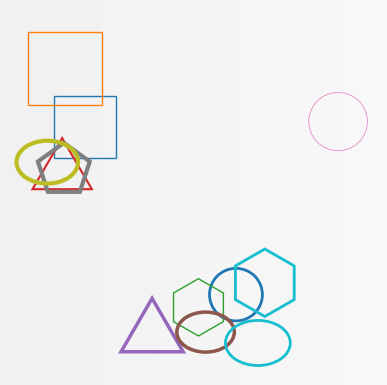[{"shape": "square", "thickness": 1, "radius": 0.4, "center": [0.22, 0.67]}, {"shape": "circle", "thickness": 2, "radius": 0.34, "center": [0.609, 0.235]}, {"shape": "square", "thickness": 1, "radius": 0.48, "center": [0.168, 0.821]}, {"shape": "hexagon", "thickness": 1, "radius": 0.37, "center": [0.512, 0.202]}, {"shape": "triangle", "thickness": 1.5, "radius": 0.44, "center": [0.16, 0.553]}, {"shape": "triangle", "thickness": 2.5, "radius": 0.46, "center": [0.392, 0.133]}, {"shape": "oval", "thickness": 2.5, "radius": 0.37, "center": [0.531, 0.137]}, {"shape": "circle", "thickness": 0.5, "radius": 0.38, "center": [0.873, 0.684]}, {"shape": "pentagon", "thickness": 3, "radius": 0.35, "center": [0.165, 0.559]}, {"shape": "oval", "thickness": 3, "radius": 0.4, "center": [0.122, 0.579]}, {"shape": "oval", "thickness": 2, "radius": 0.42, "center": [0.665, 0.109]}, {"shape": "hexagon", "thickness": 2, "radius": 0.44, "center": [0.683, 0.266]}]